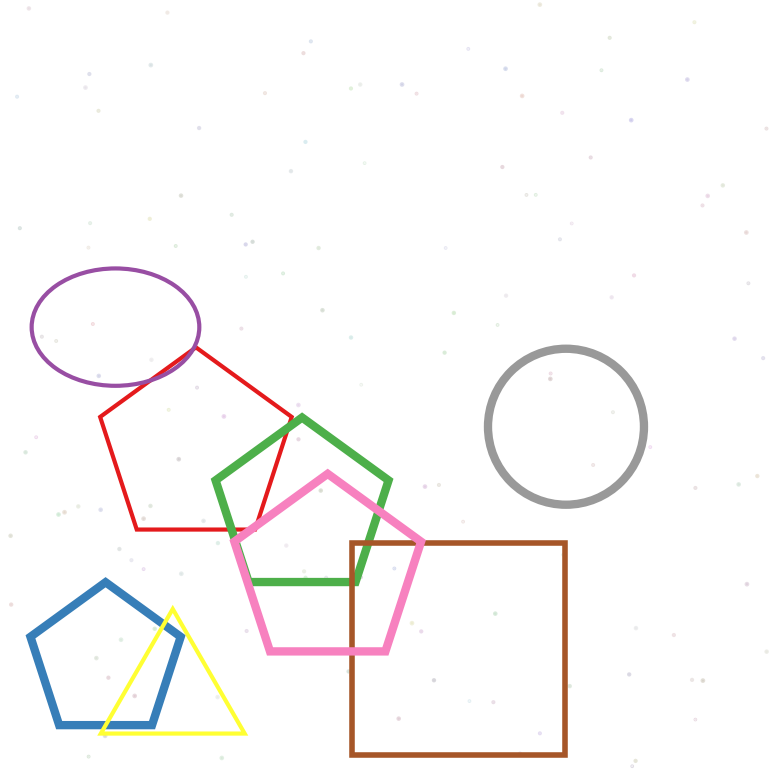[{"shape": "pentagon", "thickness": 1.5, "radius": 0.65, "center": [0.254, 0.418]}, {"shape": "pentagon", "thickness": 3, "radius": 0.51, "center": [0.137, 0.141]}, {"shape": "pentagon", "thickness": 3, "radius": 0.59, "center": [0.392, 0.34]}, {"shape": "oval", "thickness": 1.5, "radius": 0.54, "center": [0.15, 0.575]}, {"shape": "triangle", "thickness": 1.5, "radius": 0.54, "center": [0.224, 0.101]}, {"shape": "square", "thickness": 2, "radius": 0.69, "center": [0.596, 0.157]}, {"shape": "pentagon", "thickness": 3, "radius": 0.64, "center": [0.426, 0.257]}, {"shape": "circle", "thickness": 3, "radius": 0.51, "center": [0.735, 0.446]}]